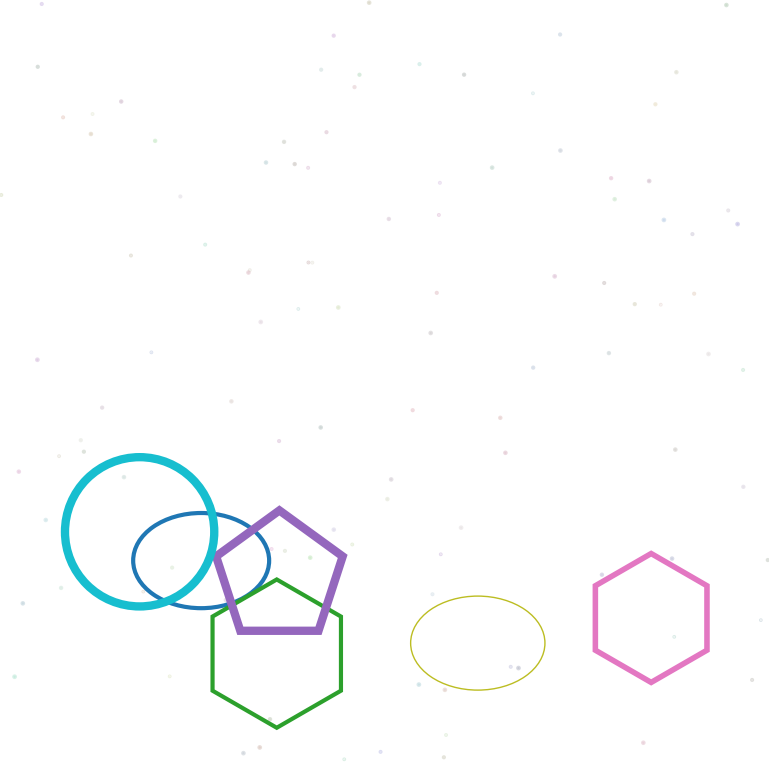[{"shape": "oval", "thickness": 1.5, "radius": 0.44, "center": [0.261, 0.272]}, {"shape": "hexagon", "thickness": 1.5, "radius": 0.48, "center": [0.359, 0.151]}, {"shape": "pentagon", "thickness": 3, "radius": 0.43, "center": [0.363, 0.251]}, {"shape": "hexagon", "thickness": 2, "radius": 0.42, "center": [0.846, 0.197]}, {"shape": "oval", "thickness": 0.5, "radius": 0.44, "center": [0.621, 0.165]}, {"shape": "circle", "thickness": 3, "radius": 0.48, "center": [0.181, 0.309]}]